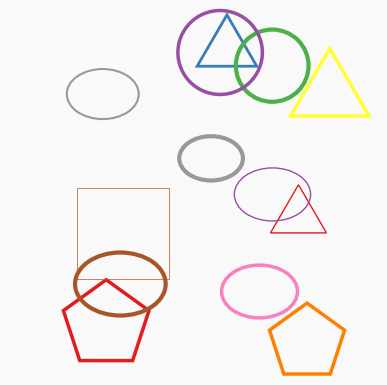[{"shape": "triangle", "thickness": 1, "radius": 0.42, "center": [0.77, 0.437]}, {"shape": "pentagon", "thickness": 2.5, "radius": 0.58, "center": [0.274, 0.157]}, {"shape": "triangle", "thickness": 2, "radius": 0.44, "center": [0.586, 0.872]}, {"shape": "circle", "thickness": 3, "radius": 0.47, "center": [0.702, 0.829]}, {"shape": "circle", "thickness": 2.5, "radius": 0.55, "center": [0.568, 0.864]}, {"shape": "oval", "thickness": 1, "radius": 0.49, "center": [0.703, 0.495]}, {"shape": "pentagon", "thickness": 2.5, "radius": 0.51, "center": [0.792, 0.111]}, {"shape": "triangle", "thickness": 2.5, "radius": 0.59, "center": [0.851, 0.757]}, {"shape": "square", "thickness": 0.5, "radius": 0.59, "center": [0.317, 0.395]}, {"shape": "oval", "thickness": 3, "radius": 0.58, "center": [0.311, 0.262]}, {"shape": "oval", "thickness": 2.5, "radius": 0.49, "center": [0.67, 0.243]}, {"shape": "oval", "thickness": 1.5, "radius": 0.46, "center": [0.265, 0.756]}, {"shape": "oval", "thickness": 3, "radius": 0.41, "center": [0.545, 0.589]}]